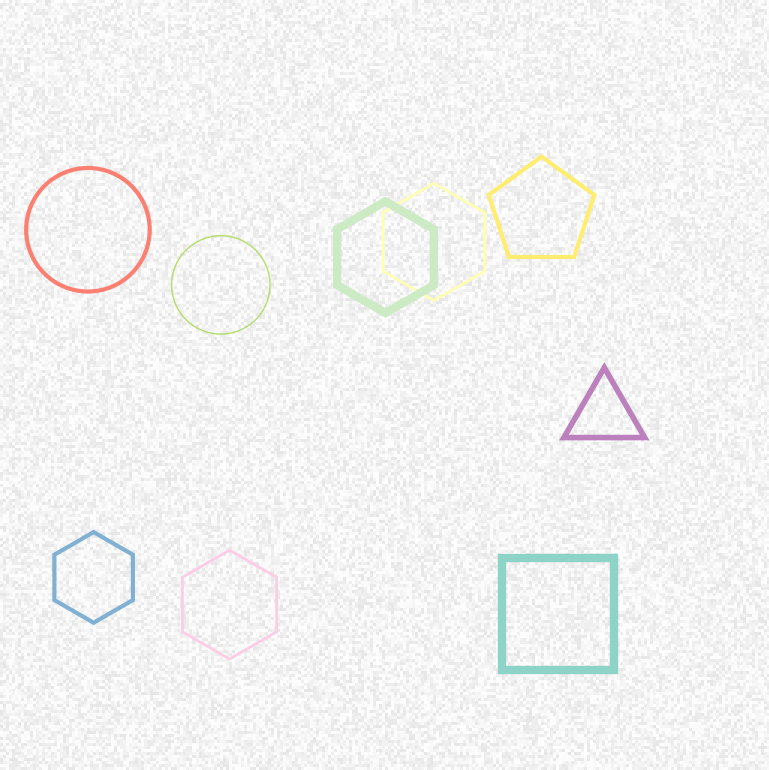[{"shape": "square", "thickness": 3, "radius": 0.36, "center": [0.724, 0.202]}, {"shape": "hexagon", "thickness": 1, "radius": 0.38, "center": [0.564, 0.686]}, {"shape": "circle", "thickness": 1.5, "radius": 0.4, "center": [0.114, 0.702]}, {"shape": "hexagon", "thickness": 1.5, "radius": 0.29, "center": [0.122, 0.25]}, {"shape": "circle", "thickness": 0.5, "radius": 0.32, "center": [0.287, 0.63]}, {"shape": "hexagon", "thickness": 1, "radius": 0.35, "center": [0.298, 0.215]}, {"shape": "triangle", "thickness": 2, "radius": 0.3, "center": [0.785, 0.462]}, {"shape": "hexagon", "thickness": 3, "radius": 0.36, "center": [0.501, 0.666]}, {"shape": "pentagon", "thickness": 1.5, "radius": 0.36, "center": [0.703, 0.725]}]